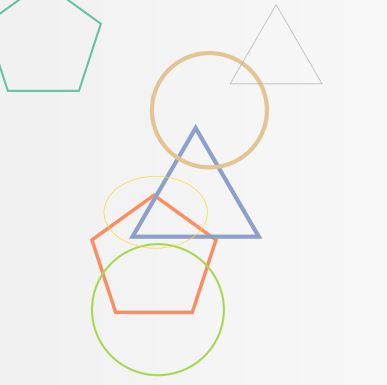[{"shape": "pentagon", "thickness": 1.5, "radius": 0.78, "center": [0.112, 0.89]}, {"shape": "pentagon", "thickness": 2.5, "radius": 0.84, "center": [0.397, 0.325]}, {"shape": "triangle", "thickness": 3, "radius": 0.94, "center": [0.505, 0.479]}, {"shape": "circle", "thickness": 1.5, "radius": 0.85, "center": [0.408, 0.196]}, {"shape": "oval", "thickness": 0.5, "radius": 0.67, "center": [0.402, 0.449]}, {"shape": "circle", "thickness": 3, "radius": 0.74, "center": [0.54, 0.714]}, {"shape": "triangle", "thickness": 0.5, "radius": 0.68, "center": [0.713, 0.851]}]